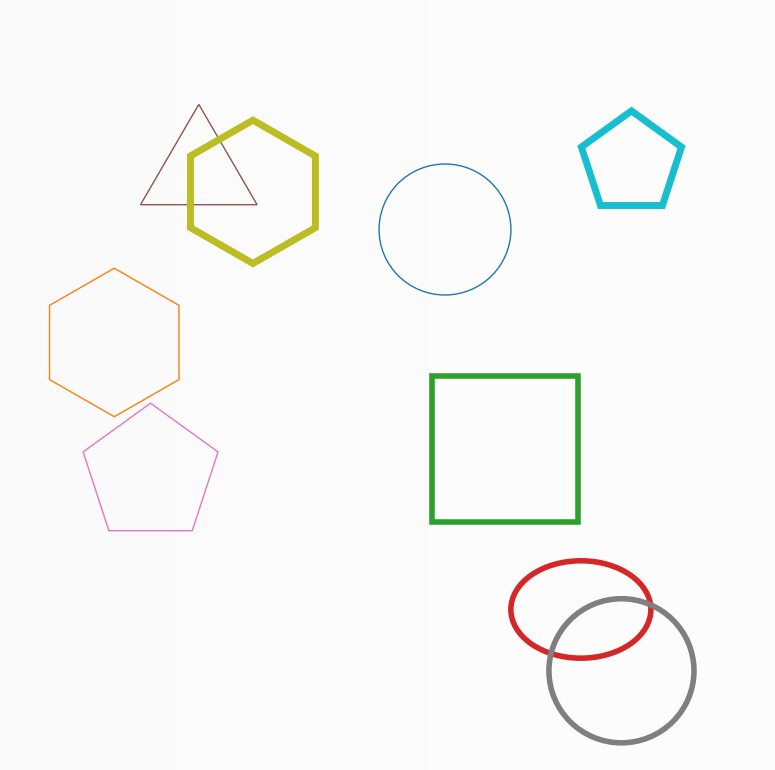[{"shape": "circle", "thickness": 0.5, "radius": 0.43, "center": [0.574, 0.702]}, {"shape": "hexagon", "thickness": 0.5, "radius": 0.48, "center": [0.147, 0.555]}, {"shape": "square", "thickness": 2, "radius": 0.47, "center": [0.651, 0.417]}, {"shape": "oval", "thickness": 2, "radius": 0.45, "center": [0.749, 0.208]}, {"shape": "triangle", "thickness": 0.5, "radius": 0.43, "center": [0.257, 0.778]}, {"shape": "pentagon", "thickness": 0.5, "radius": 0.46, "center": [0.194, 0.385]}, {"shape": "circle", "thickness": 2, "radius": 0.47, "center": [0.802, 0.129]}, {"shape": "hexagon", "thickness": 2.5, "radius": 0.47, "center": [0.326, 0.751]}, {"shape": "pentagon", "thickness": 2.5, "radius": 0.34, "center": [0.815, 0.788]}]